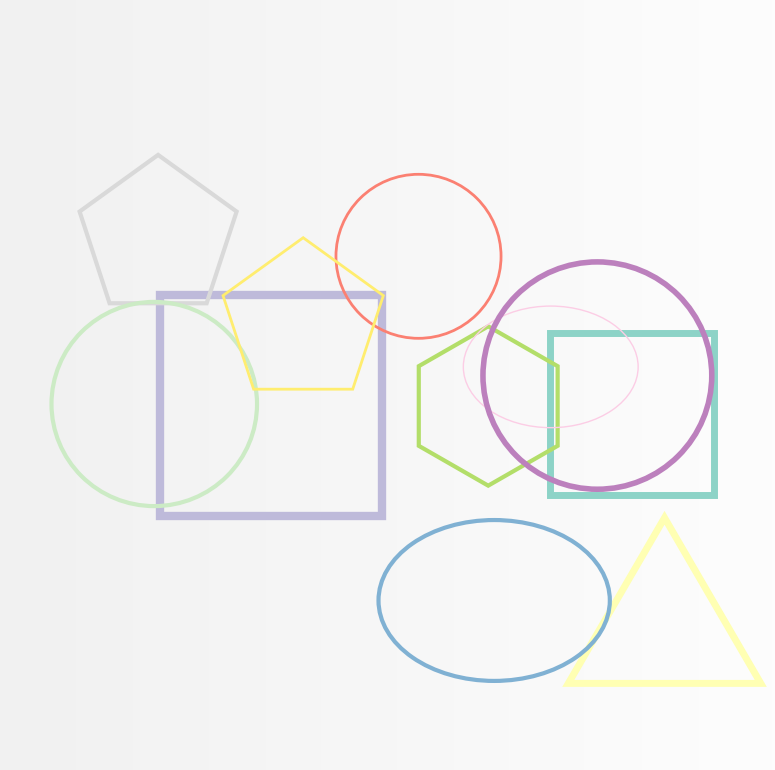[{"shape": "square", "thickness": 2.5, "radius": 0.53, "center": [0.815, 0.462]}, {"shape": "triangle", "thickness": 2.5, "radius": 0.72, "center": [0.857, 0.184]}, {"shape": "square", "thickness": 3, "radius": 0.72, "center": [0.35, 0.473]}, {"shape": "circle", "thickness": 1, "radius": 0.53, "center": [0.54, 0.667]}, {"shape": "oval", "thickness": 1.5, "radius": 0.75, "center": [0.638, 0.22]}, {"shape": "hexagon", "thickness": 1.5, "radius": 0.52, "center": [0.63, 0.473]}, {"shape": "oval", "thickness": 0.5, "radius": 0.56, "center": [0.711, 0.524]}, {"shape": "pentagon", "thickness": 1.5, "radius": 0.53, "center": [0.204, 0.692]}, {"shape": "circle", "thickness": 2, "radius": 0.74, "center": [0.771, 0.512]}, {"shape": "circle", "thickness": 1.5, "radius": 0.66, "center": [0.199, 0.475]}, {"shape": "pentagon", "thickness": 1, "radius": 0.54, "center": [0.391, 0.583]}]